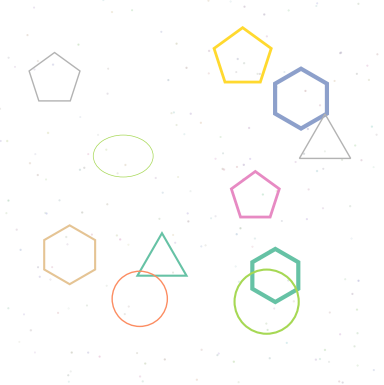[{"shape": "hexagon", "thickness": 3, "radius": 0.34, "center": [0.715, 0.284]}, {"shape": "triangle", "thickness": 1.5, "radius": 0.37, "center": [0.421, 0.321]}, {"shape": "circle", "thickness": 1, "radius": 0.36, "center": [0.363, 0.224]}, {"shape": "hexagon", "thickness": 3, "radius": 0.39, "center": [0.782, 0.744]}, {"shape": "pentagon", "thickness": 2, "radius": 0.33, "center": [0.663, 0.489]}, {"shape": "oval", "thickness": 0.5, "radius": 0.39, "center": [0.32, 0.595]}, {"shape": "circle", "thickness": 1.5, "radius": 0.42, "center": [0.693, 0.216]}, {"shape": "pentagon", "thickness": 2, "radius": 0.39, "center": [0.63, 0.85]}, {"shape": "hexagon", "thickness": 1.5, "radius": 0.38, "center": [0.181, 0.338]}, {"shape": "pentagon", "thickness": 1, "radius": 0.35, "center": [0.142, 0.794]}, {"shape": "triangle", "thickness": 1, "radius": 0.38, "center": [0.844, 0.627]}]